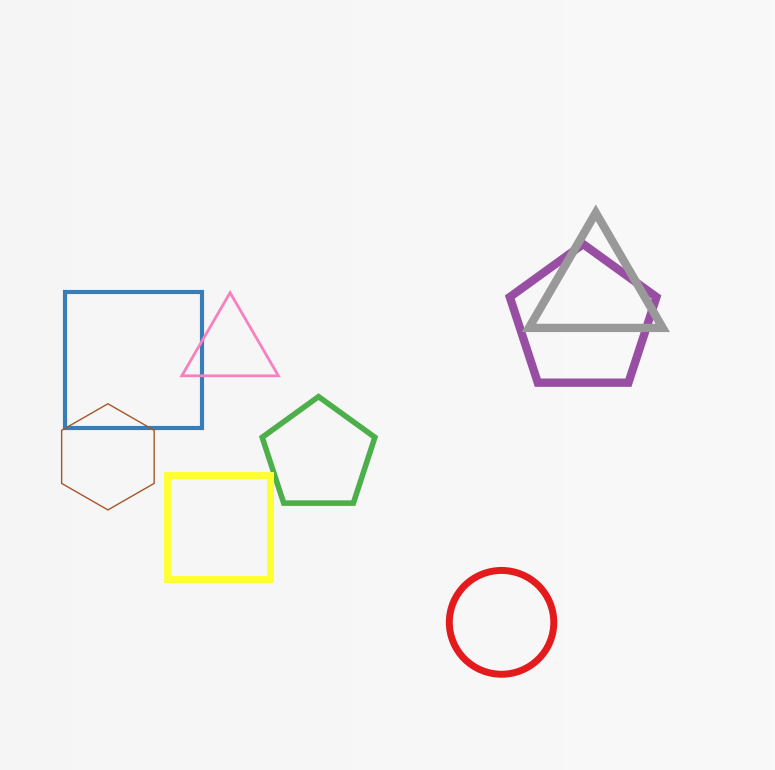[{"shape": "circle", "thickness": 2.5, "radius": 0.34, "center": [0.647, 0.192]}, {"shape": "square", "thickness": 1.5, "radius": 0.44, "center": [0.172, 0.532]}, {"shape": "pentagon", "thickness": 2, "radius": 0.38, "center": [0.411, 0.408]}, {"shape": "pentagon", "thickness": 3, "radius": 0.5, "center": [0.752, 0.583]}, {"shape": "square", "thickness": 2.5, "radius": 0.33, "center": [0.282, 0.316]}, {"shape": "hexagon", "thickness": 0.5, "radius": 0.34, "center": [0.139, 0.407]}, {"shape": "triangle", "thickness": 1, "radius": 0.36, "center": [0.297, 0.548]}, {"shape": "triangle", "thickness": 3, "radius": 0.5, "center": [0.769, 0.624]}]